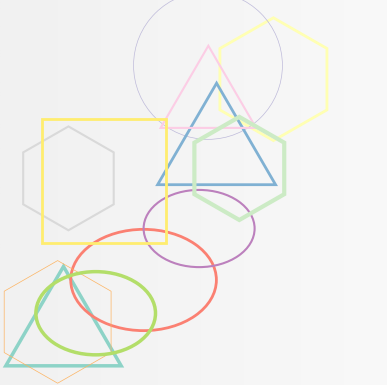[{"shape": "triangle", "thickness": 2.5, "radius": 0.86, "center": [0.164, 0.136]}, {"shape": "hexagon", "thickness": 2, "radius": 0.8, "center": [0.706, 0.794]}, {"shape": "circle", "thickness": 0.5, "radius": 0.96, "center": [0.537, 0.83]}, {"shape": "oval", "thickness": 2, "radius": 0.94, "center": [0.37, 0.273]}, {"shape": "triangle", "thickness": 2, "radius": 0.88, "center": [0.559, 0.608]}, {"shape": "hexagon", "thickness": 0.5, "radius": 0.8, "center": [0.149, 0.164]}, {"shape": "oval", "thickness": 2.5, "radius": 0.77, "center": [0.247, 0.186]}, {"shape": "triangle", "thickness": 1.5, "radius": 0.71, "center": [0.538, 0.739]}, {"shape": "hexagon", "thickness": 1.5, "radius": 0.67, "center": [0.177, 0.537]}, {"shape": "oval", "thickness": 1.5, "radius": 0.72, "center": [0.514, 0.406]}, {"shape": "hexagon", "thickness": 3, "radius": 0.67, "center": [0.618, 0.563]}, {"shape": "square", "thickness": 2, "radius": 0.8, "center": [0.268, 0.53]}]